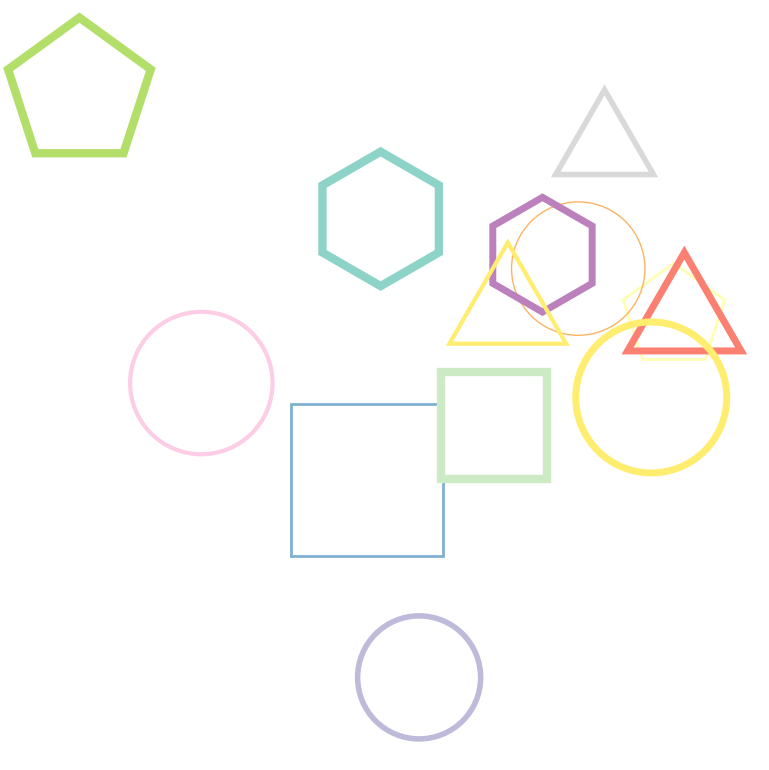[{"shape": "hexagon", "thickness": 3, "radius": 0.44, "center": [0.494, 0.716]}, {"shape": "pentagon", "thickness": 1, "radius": 0.35, "center": [0.875, 0.589]}, {"shape": "circle", "thickness": 2, "radius": 0.4, "center": [0.544, 0.12]}, {"shape": "triangle", "thickness": 2.5, "radius": 0.43, "center": [0.889, 0.587]}, {"shape": "square", "thickness": 1, "radius": 0.49, "center": [0.477, 0.377]}, {"shape": "circle", "thickness": 0.5, "radius": 0.43, "center": [0.751, 0.651]}, {"shape": "pentagon", "thickness": 3, "radius": 0.49, "center": [0.103, 0.88]}, {"shape": "circle", "thickness": 1.5, "radius": 0.46, "center": [0.261, 0.503]}, {"shape": "triangle", "thickness": 2, "radius": 0.37, "center": [0.785, 0.81]}, {"shape": "hexagon", "thickness": 2.5, "radius": 0.37, "center": [0.705, 0.669]}, {"shape": "square", "thickness": 3, "radius": 0.35, "center": [0.641, 0.448]}, {"shape": "circle", "thickness": 2.5, "radius": 0.49, "center": [0.846, 0.484]}, {"shape": "triangle", "thickness": 1.5, "radius": 0.44, "center": [0.659, 0.597]}]